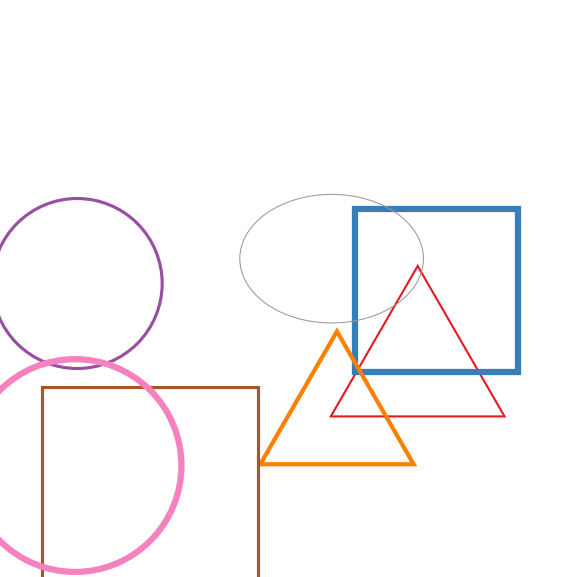[{"shape": "triangle", "thickness": 1, "radius": 0.87, "center": [0.723, 0.365]}, {"shape": "square", "thickness": 3, "radius": 0.71, "center": [0.756, 0.496]}, {"shape": "circle", "thickness": 1.5, "radius": 0.74, "center": [0.134, 0.508]}, {"shape": "triangle", "thickness": 2, "radius": 0.77, "center": [0.583, 0.272]}, {"shape": "square", "thickness": 1.5, "radius": 0.93, "center": [0.259, 0.142]}, {"shape": "circle", "thickness": 3, "radius": 0.92, "center": [0.13, 0.193]}, {"shape": "oval", "thickness": 0.5, "radius": 0.8, "center": [0.574, 0.551]}]